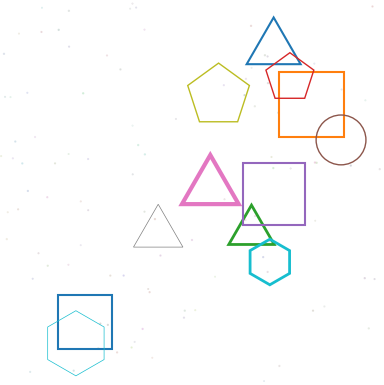[{"shape": "triangle", "thickness": 1.5, "radius": 0.4, "center": [0.711, 0.874]}, {"shape": "square", "thickness": 1.5, "radius": 0.35, "center": [0.222, 0.164]}, {"shape": "square", "thickness": 1.5, "radius": 0.42, "center": [0.809, 0.729]}, {"shape": "triangle", "thickness": 2, "radius": 0.34, "center": [0.653, 0.399]}, {"shape": "pentagon", "thickness": 1, "radius": 0.33, "center": [0.753, 0.798]}, {"shape": "square", "thickness": 1.5, "radius": 0.4, "center": [0.713, 0.497]}, {"shape": "circle", "thickness": 1, "radius": 0.32, "center": [0.886, 0.637]}, {"shape": "triangle", "thickness": 3, "radius": 0.43, "center": [0.546, 0.512]}, {"shape": "triangle", "thickness": 0.5, "radius": 0.37, "center": [0.411, 0.395]}, {"shape": "pentagon", "thickness": 1, "radius": 0.42, "center": [0.568, 0.752]}, {"shape": "hexagon", "thickness": 0.5, "radius": 0.42, "center": [0.197, 0.108]}, {"shape": "hexagon", "thickness": 2, "radius": 0.3, "center": [0.701, 0.319]}]